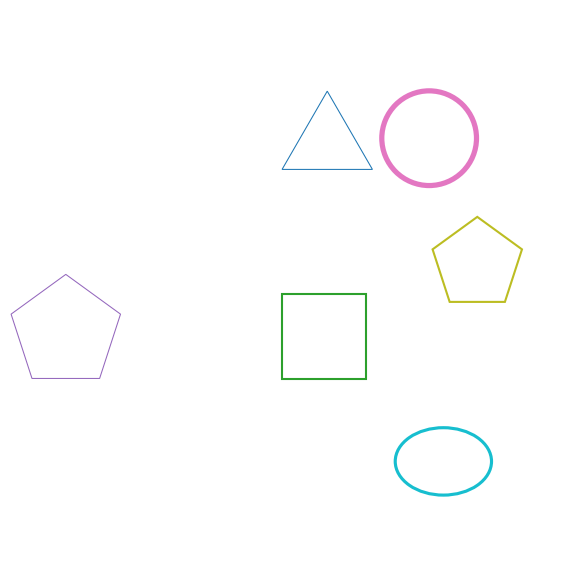[{"shape": "triangle", "thickness": 0.5, "radius": 0.45, "center": [0.567, 0.751]}, {"shape": "square", "thickness": 1, "radius": 0.37, "center": [0.561, 0.416]}, {"shape": "pentagon", "thickness": 0.5, "radius": 0.5, "center": [0.114, 0.424]}, {"shape": "circle", "thickness": 2.5, "radius": 0.41, "center": [0.743, 0.76]}, {"shape": "pentagon", "thickness": 1, "radius": 0.41, "center": [0.826, 0.542]}, {"shape": "oval", "thickness": 1.5, "radius": 0.42, "center": [0.768, 0.2]}]